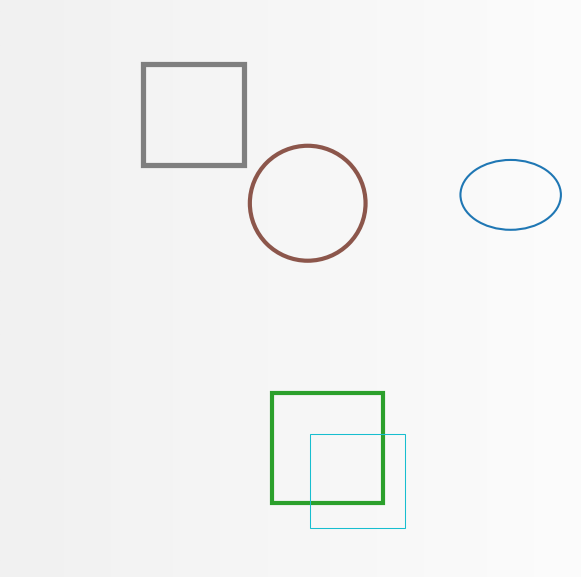[{"shape": "oval", "thickness": 1, "radius": 0.43, "center": [0.879, 0.662]}, {"shape": "square", "thickness": 2, "radius": 0.48, "center": [0.564, 0.224]}, {"shape": "circle", "thickness": 2, "radius": 0.5, "center": [0.529, 0.647]}, {"shape": "square", "thickness": 2.5, "radius": 0.43, "center": [0.333, 0.801]}, {"shape": "square", "thickness": 0.5, "radius": 0.41, "center": [0.615, 0.166]}]